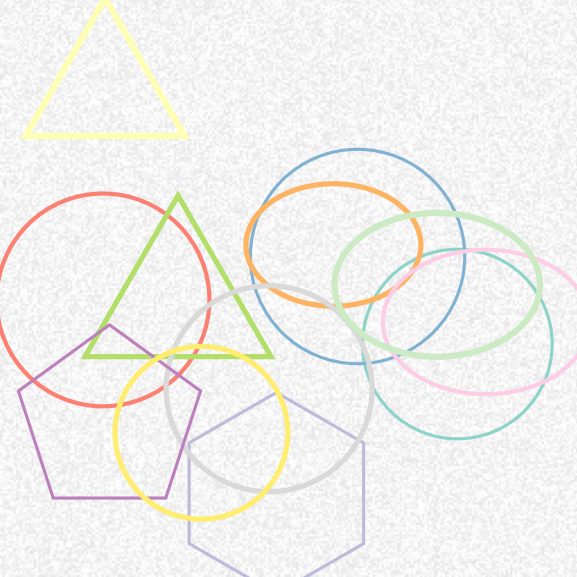[{"shape": "circle", "thickness": 1.5, "radius": 0.82, "center": [0.792, 0.403]}, {"shape": "triangle", "thickness": 3, "radius": 0.8, "center": [0.182, 0.843]}, {"shape": "hexagon", "thickness": 1.5, "radius": 0.87, "center": [0.479, 0.145]}, {"shape": "circle", "thickness": 2, "radius": 0.92, "center": [0.178, 0.48]}, {"shape": "circle", "thickness": 1.5, "radius": 0.93, "center": [0.619, 0.555]}, {"shape": "oval", "thickness": 2.5, "radius": 0.76, "center": [0.577, 0.575]}, {"shape": "triangle", "thickness": 2.5, "radius": 0.93, "center": [0.308, 0.475]}, {"shape": "oval", "thickness": 2, "radius": 0.89, "center": [0.842, 0.442]}, {"shape": "circle", "thickness": 2.5, "radius": 0.89, "center": [0.466, 0.326]}, {"shape": "pentagon", "thickness": 1.5, "radius": 0.83, "center": [0.19, 0.271]}, {"shape": "oval", "thickness": 3, "radius": 0.89, "center": [0.757, 0.506]}, {"shape": "circle", "thickness": 2.5, "radius": 0.75, "center": [0.349, 0.25]}]